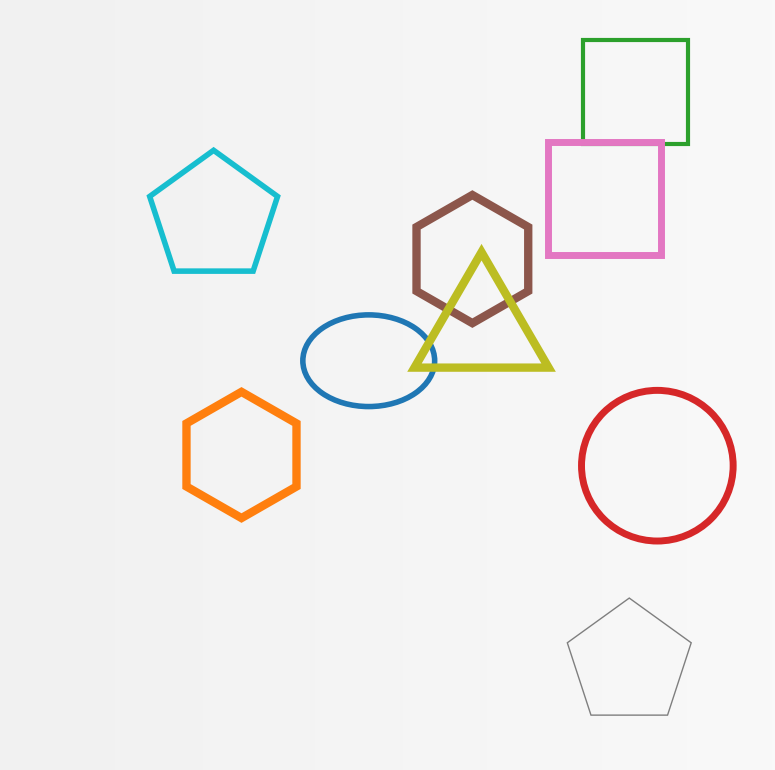[{"shape": "oval", "thickness": 2, "radius": 0.43, "center": [0.476, 0.532]}, {"shape": "hexagon", "thickness": 3, "radius": 0.41, "center": [0.312, 0.409]}, {"shape": "square", "thickness": 1.5, "radius": 0.34, "center": [0.82, 0.88]}, {"shape": "circle", "thickness": 2.5, "radius": 0.49, "center": [0.848, 0.395]}, {"shape": "hexagon", "thickness": 3, "radius": 0.42, "center": [0.61, 0.664]}, {"shape": "square", "thickness": 2.5, "radius": 0.37, "center": [0.78, 0.743]}, {"shape": "pentagon", "thickness": 0.5, "radius": 0.42, "center": [0.812, 0.139]}, {"shape": "triangle", "thickness": 3, "radius": 0.5, "center": [0.621, 0.573]}, {"shape": "pentagon", "thickness": 2, "radius": 0.43, "center": [0.276, 0.718]}]